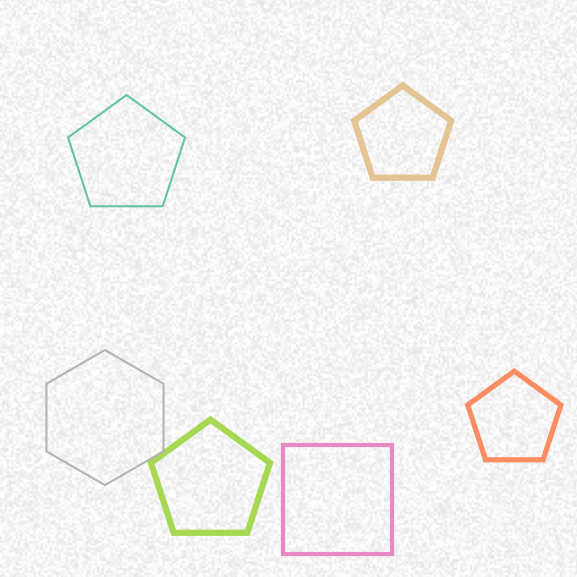[{"shape": "pentagon", "thickness": 1, "radius": 0.53, "center": [0.219, 0.728]}, {"shape": "pentagon", "thickness": 2.5, "radius": 0.42, "center": [0.891, 0.272]}, {"shape": "square", "thickness": 2, "radius": 0.47, "center": [0.585, 0.134]}, {"shape": "pentagon", "thickness": 3, "radius": 0.54, "center": [0.364, 0.164]}, {"shape": "pentagon", "thickness": 3, "radius": 0.44, "center": [0.697, 0.763]}, {"shape": "hexagon", "thickness": 1, "radius": 0.59, "center": [0.182, 0.276]}]